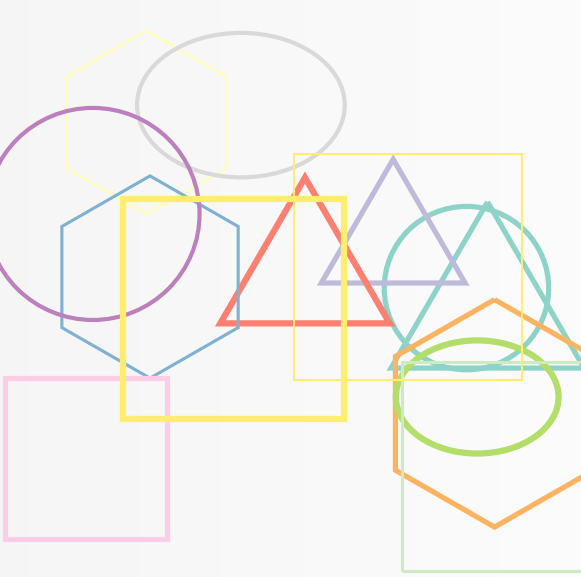[{"shape": "circle", "thickness": 2.5, "radius": 0.71, "center": [0.802, 0.5]}, {"shape": "triangle", "thickness": 2.5, "radius": 0.96, "center": [0.839, 0.458]}, {"shape": "hexagon", "thickness": 1, "radius": 0.79, "center": [0.252, 0.787]}, {"shape": "triangle", "thickness": 2.5, "radius": 0.71, "center": [0.676, 0.58]}, {"shape": "triangle", "thickness": 3, "radius": 0.84, "center": [0.525, 0.523]}, {"shape": "hexagon", "thickness": 1.5, "radius": 0.88, "center": [0.258, 0.519]}, {"shape": "hexagon", "thickness": 2.5, "radius": 0.98, "center": [0.851, 0.283]}, {"shape": "oval", "thickness": 3, "radius": 0.7, "center": [0.821, 0.312]}, {"shape": "square", "thickness": 2.5, "radius": 0.7, "center": [0.148, 0.205]}, {"shape": "oval", "thickness": 2, "radius": 0.89, "center": [0.414, 0.817]}, {"shape": "circle", "thickness": 2, "radius": 0.92, "center": [0.16, 0.629]}, {"shape": "square", "thickness": 1.5, "radius": 0.91, "center": [0.873, 0.191]}, {"shape": "square", "thickness": 3, "radius": 0.95, "center": [0.402, 0.465]}, {"shape": "square", "thickness": 1, "radius": 0.98, "center": [0.702, 0.537]}]